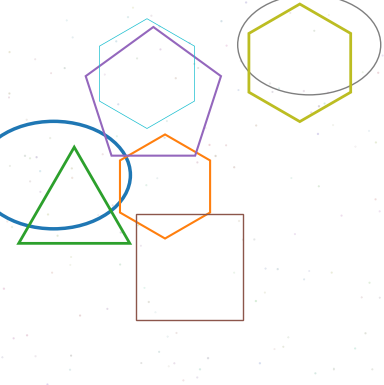[{"shape": "oval", "thickness": 2.5, "radius": 1.0, "center": [0.139, 0.545]}, {"shape": "hexagon", "thickness": 1.5, "radius": 0.68, "center": [0.429, 0.516]}, {"shape": "triangle", "thickness": 2, "radius": 0.83, "center": [0.193, 0.451]}, {"shape": "pentagon", "thickness": 1.5, "radius": 0.92, "center": [0.398, 0.745]}, {"shape": "square", "thickness": 1, "radius": 0.69, "center": [0.492, 0.307]}, {"shape": "oval", "thickness": 1, "radius": 0.93, "center": [0.803, 0.884]}, {"shape": "hexagon", "thickness": 2, "radius": 0.76, "center": [0.779, 0.837]}, {"shape": "hexagon", "thickness": 0.5, "radius": 0.71, "center": [0.382, 0.809]}]